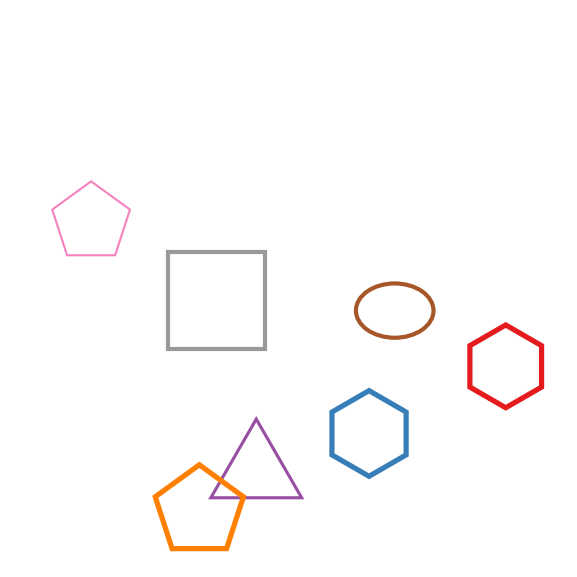[{"shape": "hexagon", "thickness": 2.5, "radius": 0.36, "center": [0.876, 0.365]}, {"shape": "hexagon", "thickness": 2.5, "radius": 0.37, "center": [0.639, 0.249]}, {"shape": "triangle", "thickness": 1.5, "radius": 0.45, "center": [0.444, 0.183]}, {"shape": "pentagon", "thickness": 2.5, "radius": 0.4, "center": [0.345, 0.114]}, {"shape": "oval", "thickness": 2, "radius": 0.34, "center": [0.683, 0.461]}, {"shape": "pentagon", "thickness": 1, "radius": 0.35, "center": [0.158, 0.614]}, {"shape": "square", "thickness": 2, "radius": 0.42, "center": [0.374, 0.479]}]